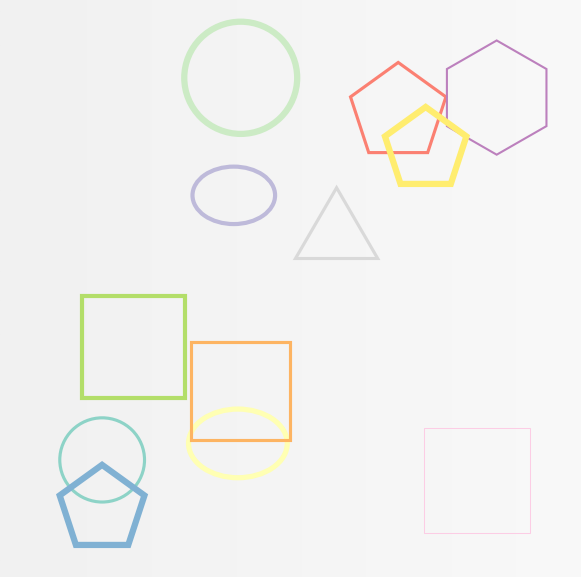[{"shape": "circle", "thickness": 1.5, "radius": 0.36, "center": [0.176, 0.203]}, {"shape": "oval", "thickness": 2.5, "radius": 0.42, "center": [0.409, 0.231]}, {"shape": "oval", "thickness": 2, "radius": 0.36, "center": [0.402, 0.661]}, {"shape": "pentagon", "thickness": 1.5, "radius": 0.43, "center": [0.685, 0.805]}, {"shape": "pentagon", "thickness": 3, "radius": 0.38, "center": [0.176, 0.118]}, {"shape": "square", "thickness": 1.5, "radius": 0.43, "center": [0.414, 0.323]}, {"shape": "square", "thickness": 2, "radius": 0.44, "center": [0.23, 0.399]}, {"shape": "square", "thickness": 0.5, "radius": 0.45, "center": [0.821, 0.167]}, {"shape": "triangle", "thickness": 1.5, "radius": 0.41, "center": [0.579, 0.592]}, {"shape": "hexagon", "thickness": 1, "radius": 0.49, "center": [0.855, 0.83]}, {"shape": "circle", "thickness": 3, "radius": 0.49, "center": [0.414, 0.864]}, {"shape": "pentagon", "thickness": 3, "radius": 0.37, "center": [0.732, 0.74]}]